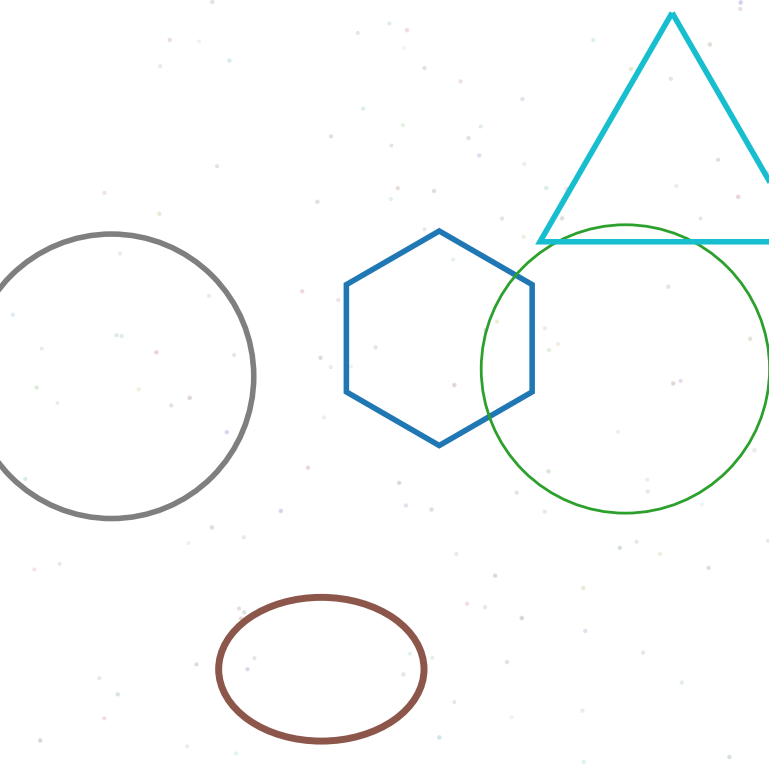[{"shape": "hexagon", "thickness": 2, "radius": 0.7, "center": [0.57, 0.561]}, {"shape": "circle", "thickness": 1, "radius": 0.94, "center": [0.812, 0.521]}, {"shape": "oval", "thickness": 2.5, "radius": 0.67, "center": [0.417, 0.131]}, {"shape": "circle", "thickness": 2, "radius": 0.92, "center": [0.145, 0.511]}, {"shape": "triangle", "thickness": 2, "radius": 0.99, "center": [0.873, 0.785]}]